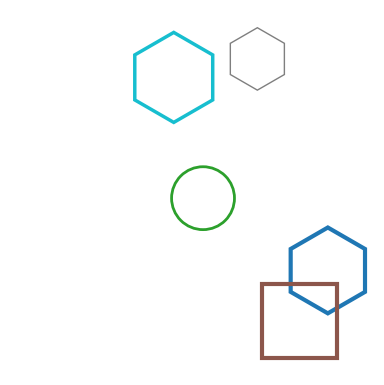[{"shape": "hexagon", "thickness": 3, "radius": 0.56, "center": [0.852, 0.298]}, {"shape": "circle", "thickness": 2, "radius": 0.41, "center": [0.527, 0.485]}, {"shape": "square", "thickness": 3, "radius": 0.48, "center": [0.778, 0.166]}, {"shape": "hexagon", "thickness": 1, "radius": 0.41, "center": [0.668, 0.847]}, {"shape": "hexagon", "thickness": 2.5, "radius": 0.58, "center": [0.451, 0.799]}]